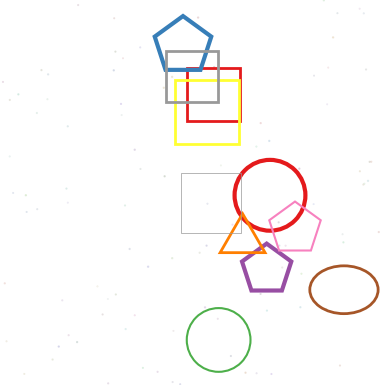[{"shape": "square", "thickness": 2, "radius": 0.35, "center": [0.554, 0.755]}, {"shape": "circle", "thickness": 3, "radius": 0.46, "center": [0.701, 0.493]}, {"shape": "pentagon", "thickness": 3, "radius": 0.39, "center": [0.475, 0.881]}, {"shape": "circle", "thickness": 1.5, "radius": 0.41, "center": [0.568, 0.117]}, {"shape": "pentagon", "thickness": 3, "radius": 0.34, "center": [0.693, 0.3]}, {"shape": "triangle", "thickness": 2, "radius": 0.34, "center": [0.63, 0.377]}, {"shape": "square", "thickness": 2, "radius": 0.42, "center": [0.538, 0.71]}, {"shape": "oval", "thickness": 2, "radius": 0.44, "center": [0.893, 0.247]}, {"shape": "pentagon", "thickness": 1.5, "radius": 0.35, "center": [0.766, 0.406]}, {"shape": "square", "thickness": 0.5, "radius": 0.39, "center": [0.548, 0.472]}, {"shape": "square", "thickness": 2, "radius": 0.34, "center": [0.499, 0.801]}]